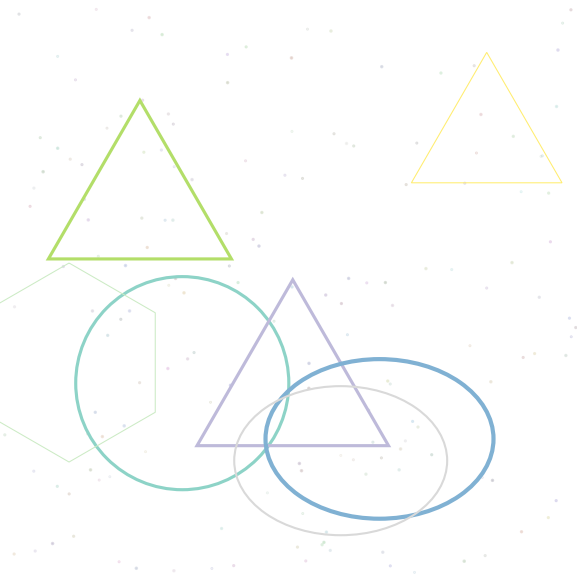[{"shape": "circle", "thickness": 1.5, "radius": 0.92, "center": [0.316, 0.336]}, {"shape": "triangle", "thickness": 1.5, "radius": 0.96, "center": [0.507, 0.323]}, {"shape": "oval", "thickness": 2, "radius": 0.99, "center": [0.657, 0.239]}, {"shape": "triangle", "thickness": 1.5, "radius": 0.91, "center": [0.242, 0.642]}, {"shape": "oval", "thickness": 1, "radius": 0.92, "center": [0.59, 0.201]}, {"shape": "hexagon", "thickness": 0.5, "radius": 0.86, "center": [0.12, 0.371]}, {"shape": "triangle", "thickness": 0.5, "radius": 0.75, "center": [0.843, 0.758]}]